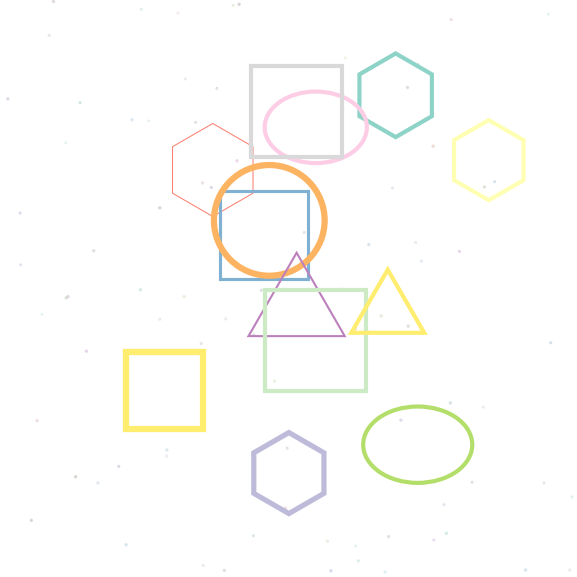[{"shape": "hexagon", "thickness": 2, "radius": 0.36, "center": [0.685, 0.834]}, {"shape": "hexagon", "thickness": 2, "radius": 0.35, "center": [0.846, 0.722]}, {"shape": "hexagon", "thickness": 2.5, "radius": 0.35, "center": [0.5, 0.18]}, {"shape": "hexagon", "thickness": 0.5, "radius": 0.4, "center": [0.368, 0.705]}, {"shape": "square", "thickness": 1.5, "radius": 0.38, "center": [0.457, 0.592]}, {"shape": "circle", "thickness": 3, "radius": 0.48, "center": [0.466, 0.618]}, {"shape": "oval", "thickness": 2, "radius": 0.47, "center": [0.723, 0.229]}, {"shape": "oval", "thickness": 2, "radius": 0.44, "center": [0.547, 0.779]}, {"shape": "square", "thickness": 2, "radius": 0.39, "center": [0.513, 0.806]}, {"shape": "triangle", "thickness": 1, "radius": 0.48, "center": [0.514, 0.465]}, {"shape": "square", "thickness": 2, "radius": 0.44, "center": [0.547, 0.409]}, {"shape": "triangle", "thickness": 2, "radius": 0.36, "center": [0.671, 0.459]}, {"shape": "square", "thickness": 3, "radius": 0.34, "center": [0.285, 0.323]}]